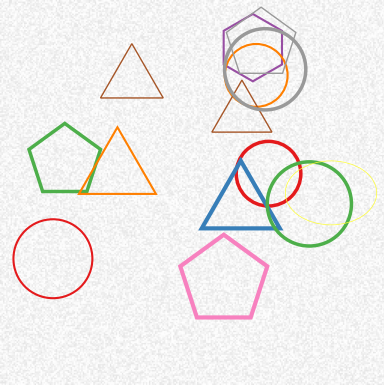[{"shape": "circle", "thickness": 1.5, "radius": 0.51, "center": [0.137, 0.328]}, {"shape": "circle", "thickness": 2.5, "radius": 0.42, "center": [0.697, 0.549]}, {"shape": "triangle", "thickness": 3, "radius": 0.59, "center": [0.625, 0.465]}, {"shape": "circle", "thickness": 2.5, "radius": 0.55, "center": [0.804, 0.47]}, {"shape": "pentagon", "thickness": 2.5, "radius": 0.49, "center": [0.168, 0.582]}, {"shape": "hexagon", "thickness": 1.5, "radius": 0.44, "center": [0.657, 0.876]}, {"shape": "circle", "thickness": 1.5, "radius": 0.41, "center": [0.665, 0.804]}, {"shape": "triangle", "thickness": 1.5, "radius": 0.58, "center": [0.305, 0.554]}, {"shape": "oval", "thickness": 0.5, "radius": 0.59, "center": [0.86, 0.499]}, {"shape": "triangle", "thickness": 1, "radius": 0.45, "center": [0.628, 0.702]}, {"shape": "triangle", "thickness": 1, "radius": 0.47, "center": [0.342, 0.793]}, {"shape": "pentagon", "thickness": 3, "radius": 0.59, "center": [0.581, 0.272]}, {"shape": "pentagon", "thickness": 1, "radius": 0.47, "center": [0.678, 0.886]}, {"shape": "circle", "thickness": 2.5, "radius": 0.53, "center": [0.689, 0.82]}]